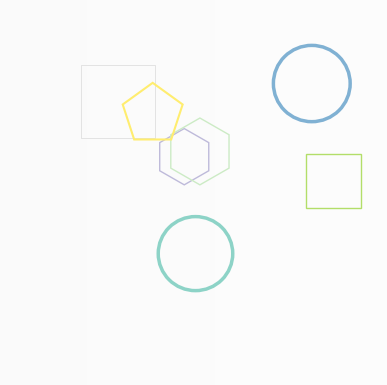[{"shape": "circle", "thickness": 2.5, "radius": 0.48, "center": [0.504, 0.341]}, {"shape": "hexagon", "thickness": 1, "radius": 0.37, "center": [0.475, 0.593]}, {"shape": "circle", "thickness": 2.5, "radius": 0.5, "center": [0.805, 0.783]}, {"shape": "square", "thickness": 1, "radius": 0.35, "center": [0.86, 0.53]}, {"shape": "square", "thickness": 0.5, "radius": 0.48, "center": [0.304, 0.736]}, {"shape": "hexagon", "thickness": 1, "radius": 0.43, "center": [0.516, 0.607]}, {"shape": "pentagon", "thickness": 1.5, "radius": 0.41, "center": [0.394, 0.704]}]